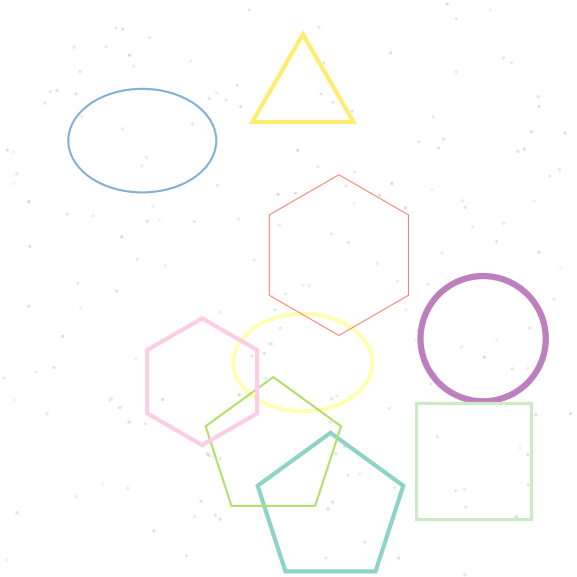[{"shape": "pentagon", "thickness": 2, "radius": 0.66, "center": [0.572, 0.117]}, {"shape": "oval", "thickness": 2, "radius": 0.6, "center": [0.524, 0.371]}, {"shape": "hexagon", "thickness": 0.5, "radius": 0.7, "center": [0.587, 0.557]}, {"shape": "oval", "thickness": 1, "radius": 0.64, "center": [0.246, 0.756]}, {"shape": "pentagon", "thickness": 1, "radius": 0.62, "center": [0.473, 0.223]}, {"shape": "hexagon", "thickness": 2, "radius": 0.55, "center": [0.35, 0.338]}, {"shape": "circle", "thickness": 3, "radius": 0.54, "center": [0.837, 0.413]}, {"shape": "square", "thickness": 1.5, "radius": 0.5, "center": [0.82, 0.201]}, {"shape": "triangle", "thickness": 2, "radius": 0.51, "center": [0.525, 0.839]}]